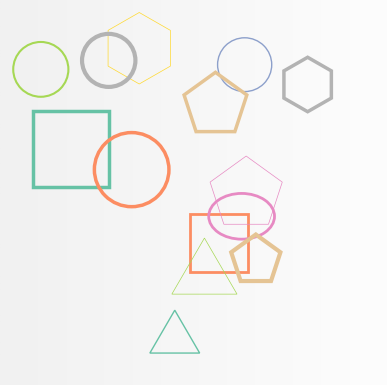[{"shape": "triangle", "thickness": 1, "radius": 0.37, "center": [0.451, 0.12]}, {"shape": "square", "thickness": 2.5, "radius": 0.49, "center": [0.183, 0.614]}, {"shape": "circle", "thickness": 2.5, "radius": 0.48, "center": [0.34, 0.559]}, {"shape": "square", "thickness": 2, "radius": 0.37, "center": [0.565, 0.369]}, {"shape": "circle", "thickness": 1, "radius": 0.35, "center": [0.631, 0.832]}, {"shape": "pentagon", "thickness": 0.5, "radius": 0.49, "center": [0.635, 0.497]}, {"shape": "oval", "thickness": 2, "radius": 0.42, "center": [0.624, 0.438]}, {"shape": "circle", "thickness": 1.5, "radius": 0.36, "center": [0.105, 0.82]}, {"shape": "triangle", "thickness": 0.5, "radius": 0.49, "center": [0.528, 0.285]}, {"shape": "hexagon", "thickness": 0.5, "radius": 0.46, "center": [0.359, 0.875]}, {"shape": "pentagon", "thickness": 2.5, "radius": 0.43, "center": [0.556, 0.727]}, {"shape": "pentagon", "thickness": 3, "radius": 0.33, "center": [0.66, 0.324]}, {"shape": "hexagon", "thickness": 2.5, "radius": 0.35, "center": [0.794, 0.781]}, {"shape": "circle", "thickness": 3, "radius": 0.34, "center": [0.281, 0.843]}]